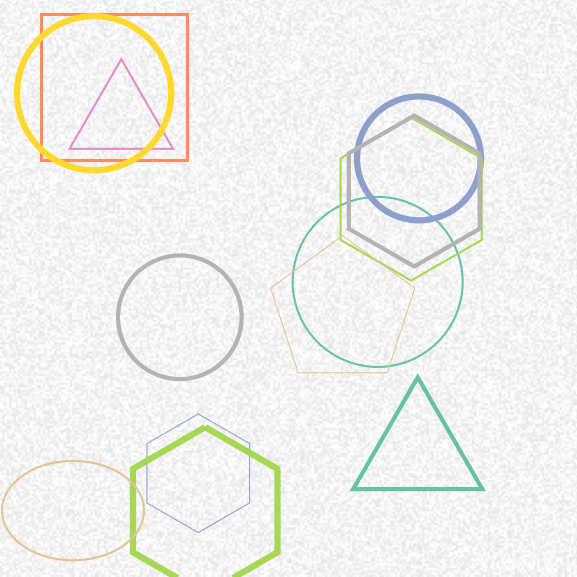[{"shape": "circle", "thickness": 1, "radius": 0.74, "center": [0.654, 0.511]}, {"shape": "triangle", "thickness": 2, "radius": 0.65, "center": [0.723, 0.217]}, {"shape": "square", "thickness": 1.5, "radius": 0.63, "center": [0.198, 0.849]}, {"shape": "circle", "thickness": 3, "radius": 0.54, "center": [0.726, 0.725]}, {"shape": "hexagon", "thickness": 0.5, "radius": 0.51, "center": [0.343, 0.18]}, {"shape": "triangle", "thickness": 1, "radius": 0.52, "center": [0.21, 0.793]}, {"shape": "hexagon", "thickness": 3, "radius": 0.72, "center": [0.355, 0.115]}, {"shape": "hexagon", "thickness": 1, "radius": 0.71, "center": [0.712, 0.654]}, {"shape": "circle", "thickness": 3, "radius": 0.67, "center": [0.163, 0.838]}, {"shape": "oval", "thickness": 1, "radius": 0.61, "center": [0.126, 0.115]}, {"shape": "pentagon", "thickness": 0.5, "radius": 0.66, "center": [0.593, 0.46]}, {"shape": "circle", "thickness": 2, "radius": 0.54, "center": [0.311, 0.45]}, {"shape": "hexagon", "thickness": 2, "radius": 0.65, "center": [0.717, 0.668]}]